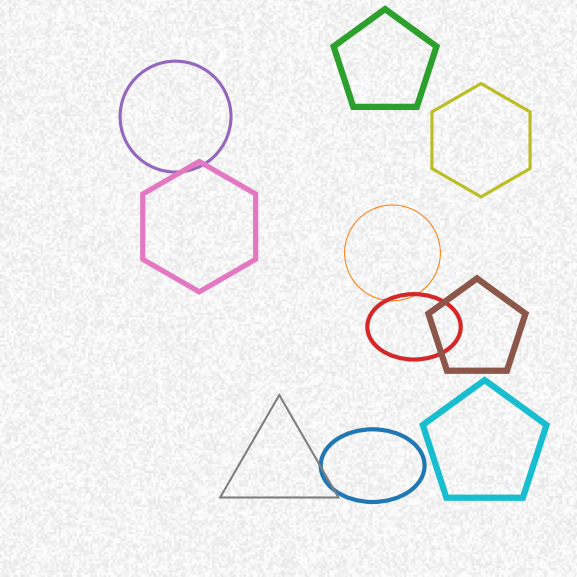[{"shape": "oval", "thickness": 2, "radius": 0.45, "center": [0.645, 0.193]}, {"shape": "circle", "thickness": 0.5, "radius": 0.41, "center": [0.68, 0.561]}, {"shape": "pentagon", "thickness": 3, "radius": 0.47, "center": [0.667, 0.89]}, {"shape": "oval", "thickness": 2, "radius": 0.4, "center": [0.717, 0.433]}, {"shape": "circle", "thickness": 1.5, "radius": 0.48, "center": [0.304, 0.797]}, {"shape": "pentagon", "thickness": 3, "radius": 0.44, "center": [0.826, 0.429]}, {"shape": "hexagon", "thickness": 2.5, "radius": 0.56, "center": [0.345, 0.607]}, {"shape": "triangle", "thickness": 1, "radius": 0.59, "center": [0.484, 0.197]}, {"shape": "hexagon", "thickness": 1.5, "radius": 0.49, "center": [0.833, 0.756]}, {"shape": "pentagon", "thickness": 3, "radius": 0.56, "center": [0.839, 0.228]}]